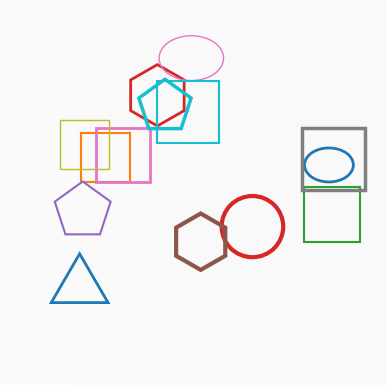[{"shape": "oval", "thickness": 2, "radius": 0.32, "center": [0.849, 0.572]}, {"shape": "triangle", "thickness": 2, "radius": 0.42, "center": [0.206, 0.256]}, {"shape": "square", "thickness": 1.5, "radius": 0.32, "center": [0.272, 0.592]}, {"shape": "square", "thickness": 1.5, "radius": 0.36, "center": [0.856, 0.443]}, {"shape": "circle", "thickness": 3, "radius": 0.4, "center": [0.651, 0.411]}, {"shape": "hexagon", "thickness": 2, "radius": 0.4, "center": [0.406, 0.753]}, {"shape": "pentagon", "thickness": 1.5, "radius": 0.38, "center": [0.213, 0.453]}, {"shape": "hexagon", "thickness": 3, "radius": 0.37, "center": [0.518, 0.372]}, {"shape": "oval", "thickness": 1, "radius": 0.42, "center": [0.494, 0.849]}, {"shape": "square", "thickness": 2, "radius": 0.35, "center": [0.317, 0.597]}, {"shape": "square", "thickness": 2.5, "radius": 0.41, "center": [0.86, 0.587]}, {"shape": "square", "thickness": 1, "radius": 0.32, "center": [0.218, 0.624]}, {"shape": "square", "thickness": 1.5, "radius": 0.4, "center": [0.485, 0.709]}, {"shape": "pentagon", "thickness": 2.5, "radius": 0.35, "center": [0.426, 0.723]}]